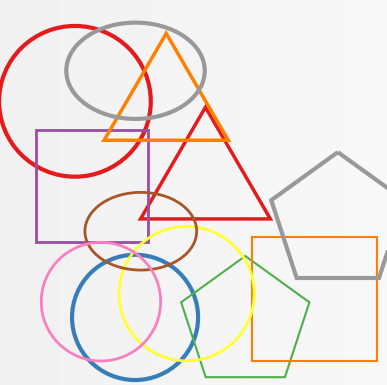[{"shape": "circle", "thickness": 3, "radius": 0.98, "center": [0.193, 0.737]}, {"shape": "triangle", "thickness": 2.5, "radius": 0.97, "center": [0.53, 0.528]}, {"shape": "circle", "thickness": 3, "radius": 0.81, "center": [0.349, 0.176]}, {"shape": "pentagon", "thickness": 1.5, "radius": 0.87, "center": [0.633, 0.161]}, {"shape": "square", "thickness": 2, "radius": 0.73, "center": [0.237, 0.516]}, {"shape": "square", "thickness": 1.5, "radius": 0.81, "center": [0.812, 0.223]}, {"shape": "triangle", "thickness": 2.5, "radius": 0.93, "center": [0.429, 0.728]}, {"shape": "circle", "thickness": 2, "radius": 0.87, "center": [0.482, 0.237]}, {"shape": "oval", "thickness": 2, "radius": 0.72, "center": [0.363, 0.399]}, {"shape": "circle", "thickness": 2, "radius": 0.77, "center": [0.261, 0.216]}, {"shape": "oval", "thickness": 3, "radius": 0.89, "center": [0.35, 0.816]}, {"shape": "pentagon", "thickness": 3, "radius": 0.9, "center": [0.872, 0.424]}]